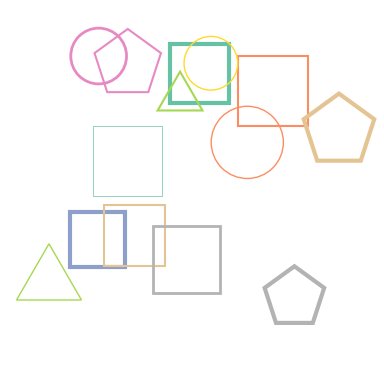[{"shape": "square", "thickness": 3, "radius": 0.38, "center": [0.519, 0.808]}, {"shape": "square", "thickness": 0.5, "radius": 0.45, "center": [0.331, 0.582]}, {"shape": "square", "thickness": 1.5, "radius": 0.46, "center": [0.709, 0.764]}, {"shape": "circle", "thickness": 1, "radius": 0.47, "center": [0.642, 0.63]}, {"shape": "square", "thickness": 3, "radius": 0.35, "center": [0.253, 0.378]}, {"shape": "pentagon", "thickness": 1.5, "radius": 0.45, "center": [0.332, 0.834]}, {"shape": "circle", "thickness": 2, "radius": 0.36, "center": [0.256, 0.854]}, {"shape": "triangle", "thickness": 1.5, "radius": 0.34, "center": [0.468, 0.747]}, {"shape": "triangle", "thickness": 1, "radius": 0.49, "center": [0.127, 0.269]}, {"shape": "circle", "thickness": 1, "radius": 0.35, "center": [0.548, 0.836]}, {"shape": "pentagon", "thickness": 3, "radius": 0.48, "center": [0.88, 0.661]}, {"shape": "square", "thickness": 1.5, "radius": 0.4, "center": [0.35, 0.388]}, {"shape": "square", "thickness": 2, "radius": 0.44, "center": [0.484, 0.326]}, {"shape": "pentagon", "thickness": 3, "radius": 0.41, "center": [0.765, 0.227]}]